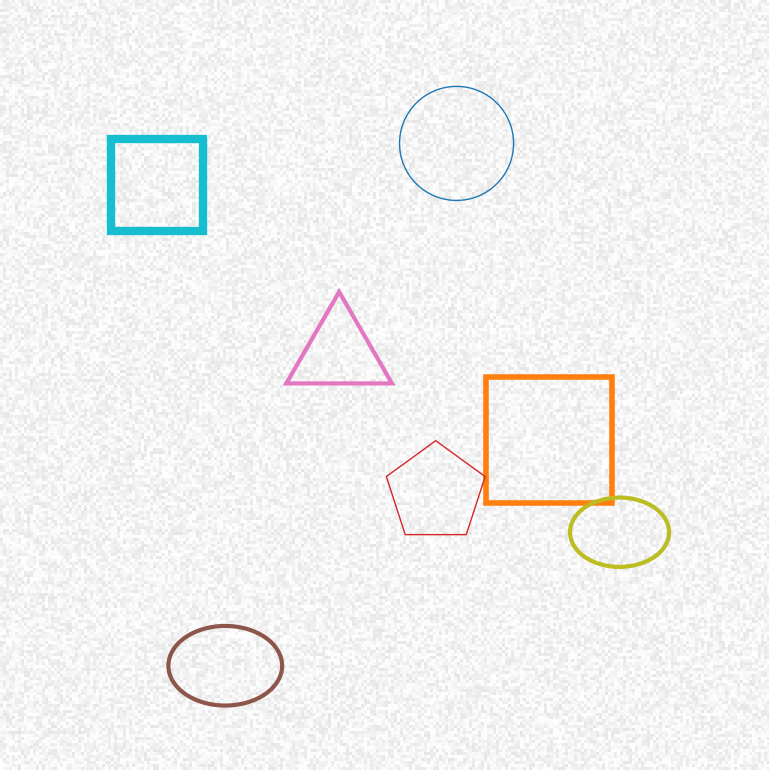[{"shape": "circle", "thickness": 0.5, "radius": 0.37, "center": [0.593, 0.814]}, {"shape": "square", "thickness": 2, "radius": 0.41, "center": [0.713, 0.429]}, {"shape": "pentagon", "thickness": 0.5, "radius": 0.34, "center": [0.566, 0.36]}, {"shape": "oval", "thickness": 1.5, "radius": 0.37, "center": [0.293, 0.135]}, {"shape": "triangle", "thickness": 1.5, "radius": 0.4, "center": [0.44, 0.542]}, {"shape": "oval", "thickness": 1.5, "radius": 0.32, "center": [0.805, 0.309]}, {"shape": "square", "thickness": 3, "radius": 0.3, "center": [0.204, 0.76]}]